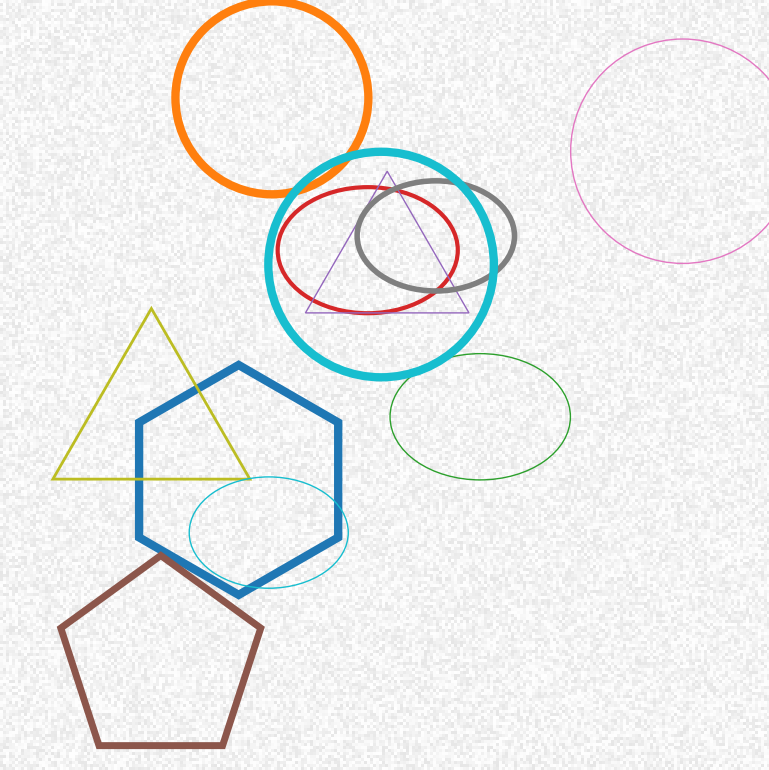[{"shape": "hexagon", "thickness": 3, "radius": 0.75, "center": [0.31, 0.377]}, {"shape": "circle", "thickness": 3, "radius": 0.63, "center": [0.353, 0.873]}, {"shape": "oval", "thickness": 0.5, "radius": 0.59, "center": [0.624, 0.459]}, {"shape": "oval", "thickness": 1.5, "radius": 0.58, "center": [0.478, 0.675]}, {"shape": "triangle", "thickness": 0.5, "radius": 0.61, "center": [0.503, 0.655]}, {"shape": "pentagon", "thickness": 2.5, "radius": 0.68, "center": [0.209, 0.142]}, {"shape": "circle", "thickness": 0.5, "radius": 0.73, "center": [0.887, 0.804]}, {"shape": "oval", "thickness": 2, "radius": 0.51, "center": [0.566, 0.694]}, {"shape": "triangle", "thickness": 1, "radius": 0.74, "center": [0.197, 0.452]}, {"shape": "circle", "thickness": 3, "radius": 0.73, "center": [0.495, 0.656]}, {"shape": "oval", "thickness": 0.5, "radius": 0.52, "center": [0.349, 0.308]}]